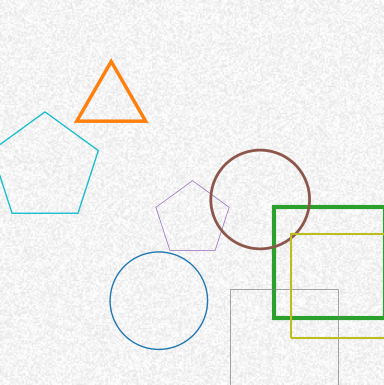[{"shape": "circle", "thickness": 1, "radius": 0.63, "center": [0.413, 0.219]}, {"shape": "triangle", "thickness": 2.5, "radius": 0.52, "center": [0.289, 0.737]}, {"shape": "square", "thickness": 3, "radius": 0.72, "center": [0.855, 0.317]}, {"shape": "pentagon", "thickness": 0.5, "radius": 0.5, "center": [0.5, 0.431]}, {"shape": "circle", "thickness": 2, "radius": 0.64, "center": [0.676, 0.482]}, {"shape": "square", "thickness": 0.5, "radius": 0.7, "center": [0.739, 0.11]}, {"shape": "square", "thickness": 1.5, "radius": 0.67, "center": [0.891, 0.257]}, {"shape": "pentagon", "thickness": 1, "radius": 0.73, "center": [0.117, 0.564]}]